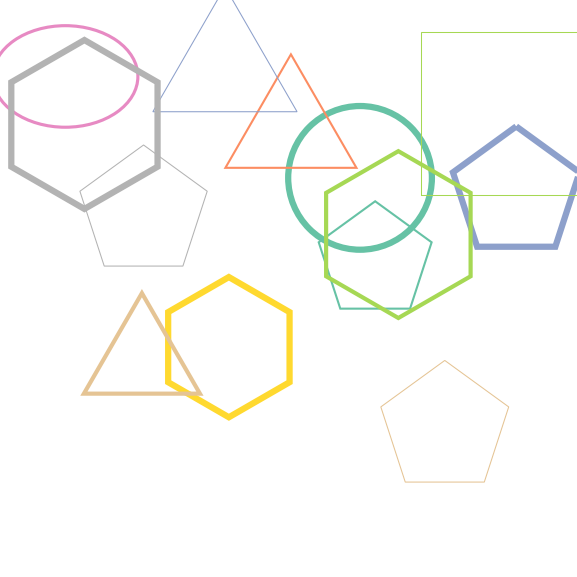[{"shape": "pentagon", "thickness": 1, "radius": 0.51, "center": [0.65, 0.548]}, {"shape": "circle", "thickness": 3, "radius": 0.62, "center": [0.623, 0.691]}, {"shape": "triangle", "thickness": 1, "radius": 0.66, "center": [0.504, 0.774]}, {"shape": "triangle", "thickness": 0.5, "radius": 0.72, "center": [0.39, 0.878]}, {"shape": "pentagon", "thickness": 3, "radius": 0.58, "center": [0.894, 0.665]}, {"shape": "oval", "thickness": 1.5, "radius": 0.63, "center": [0.113, 0.867]}, {"shape": "hexagon", "thickness": 2, "radius": 0.72, "center": [0.69, 0.593]}, {"shape": "square", "thickness": 0.5, "radius": 0.71, "center": [0.87, 0.802]}, {"shape": "hexagon", "thickness": 3, "radius": 0.61, "center": [0.396, 0.398]}, {"shape": "pentagon", "thickness": 0.5, "radius": 0.58, "center": [0.77, 0.259]}, {"shape": "triangle", "thickness": 2, "radius": 0.58, "center": [0.246, 0.375]}, {"shape": "pentagon", "thickness": 0.5, "radius": 0.58, "center": [0.249, 0.632]}, {"shape": "hexagon", "thickness": 3, "radius": 0.73, "center": [0.146, 0.784]}]